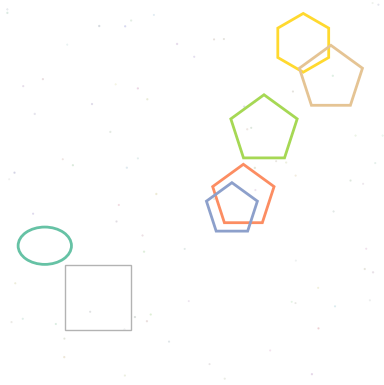[{"shape": "oval", "thickness": 2, "radius": 0.35, "center": [0.116, 0.362]}, {"shape": "pentagon", "thickness": 2, "radius": 0.42, "center": [0.632, 0.489]}, {"shape": "pentagon", "thickness": 2, "radius": 0.35, "center": [0.602, 0.456]}, {"shape": "pentagon", "thickness": 2, "radius": 0.45, "center": [0.686, 0.663]}, {"shape": "hexagon", "thickness": 2, "radius": 0.38, "center": [0.788, 0.889]}, {"shape": "pentagon", "thickness": 2, "radius": 0.43, "center": [0.86, 0.796]}, {"shape": "square", "thickness": 1, "radius": 0.43, "center": [0.254, 0.227]}]